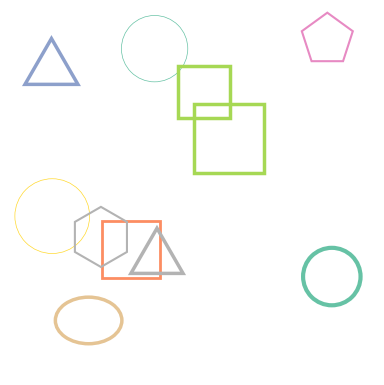[{"shape": "circle", "thickness": 3, "radius": 0.37, "center": [0.862, 0.282]}, {"shape": "circle", "thickness": 0.5, "radius": 0.43, "center": [0.402, 0.874]}, {"shape": "square", "thickness": 2, "radius": 0.37, "center": [0.34, 0.352]}, {"shape": "triangle", "thickness": 2.5, "radius": 0.4, "center": [0.134, 0.821]}, {"shape": "pentagon", "thickness": 1.5, "radius": 0.35, "center": [0.85, 0.897]}, {"shape": "square", "thickness": 2.5, "radius": 0.34, "center": [0.53, 0.761]}, {"shape": "square", "thickness": 2.5, "radius": 0.45, "center": [0.595, 0.64]}, {"shape": "circle", "thickness": 0.5, "radius": 0.49, "center": [0.136, 0.439]}, {"shape": "oval", "thickness": 2.5, "radius": 0.43, "center": [0.23, 0.168]}, {"shape": "triangle", "thickness": 2.5, "radius": 0.39, "center": [0.408, 0.329]}, {"shape": "hexagon", "thickness": 1.5, "radius": 0.39, "center": [0.262, 0.385]}]